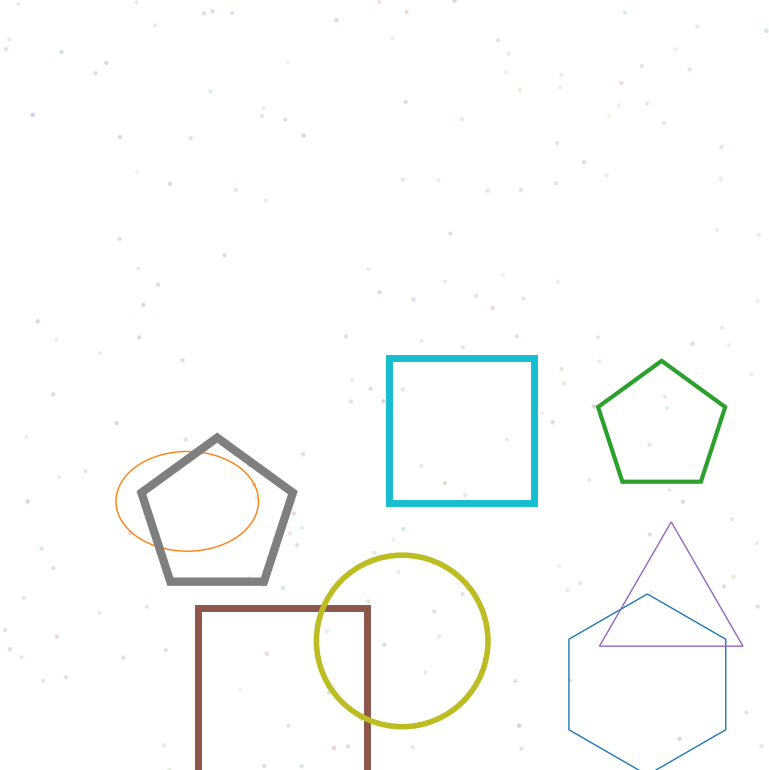[{"shape": "hexagon", "thickness": 0.5, "radius": 0.59, "center": [0.841, 0.111]}, {"shape": "oval", "thickness": 0.5, "radius": 0.46, "center": [0.243, 0.349]}, {"shape": "pentagon", "thickness": 1.5, "radius": 0.43, "center": [0.859, 0.445]}, {"shape": "triangle", "thickness": 0.5, "radius": 0.54, "center": [0.872, 0.215]}, {"shape": "square", "thickness": 2.5, "radius": 0.55, "center": [0.367, 0.101]}, {"shape": "pentagon", "thickness": 3, "radius": 0.52, "center": [0.282, 0.328]}, {"shape": "circle", "thickness": 2, "radius": 0.56, "center": [0.522, 0.168]}, {"shape": "square", "thickness": 2.5, "radius": 0.47, "center": [0.599, 0.441]}]